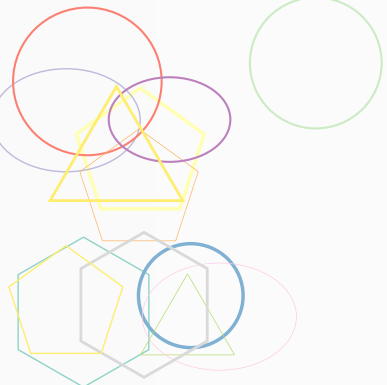[{"shape": "hexagon", "thickness": 1, "radius": 0.97, "center": [0.215, 0.189]}, {"shape": "pentagon", "thickness": 2.5, "radius": 0.87, "center": [0.362, 0.598]}, {"shape": "oval", "thickness": 1, "radius": 0.96, "center": [0.171, 0.688]}, {"shape": "circle", "thickness": 1.5, "radius": 0.96, "center": [0.225, 0.789]}, {"shape": "circle", "thickness": 2.5, "radius": 0.67, "center": [0.492, 0.232]}, {"shape": "pentagon", "thickness": 0.5, "radius": 0.8, "center": [0.359, 0.504]}, {"shape": "triangle", "thickness": 0.5, "radius": 0.7, "center": [0.484, 0.148]}, {"shape": "oval", "thickness": 0.5, "radius": 0.99, "center": [0.566, 0.178]}, {"shape": "hexagon", "thickness": 2, "radius": 0.94, "center": [0.372, 0.208]}, {"shape": "oval", "thickness": 1.5, "radius": 0.78, "center": [0.438, 0.689]}, {"shape": "circle", "thickness": 1.5, "radius": 0.85, "center": [0.815, 0.836]}, {"shape": "pentagon", "thickness": 1, "radius": 0.77, "center": [0.17, 0.207]}, {"shape": "triangle", "thickness": 2, "radius": 0.99, "center": [0.3, 0.578]}]